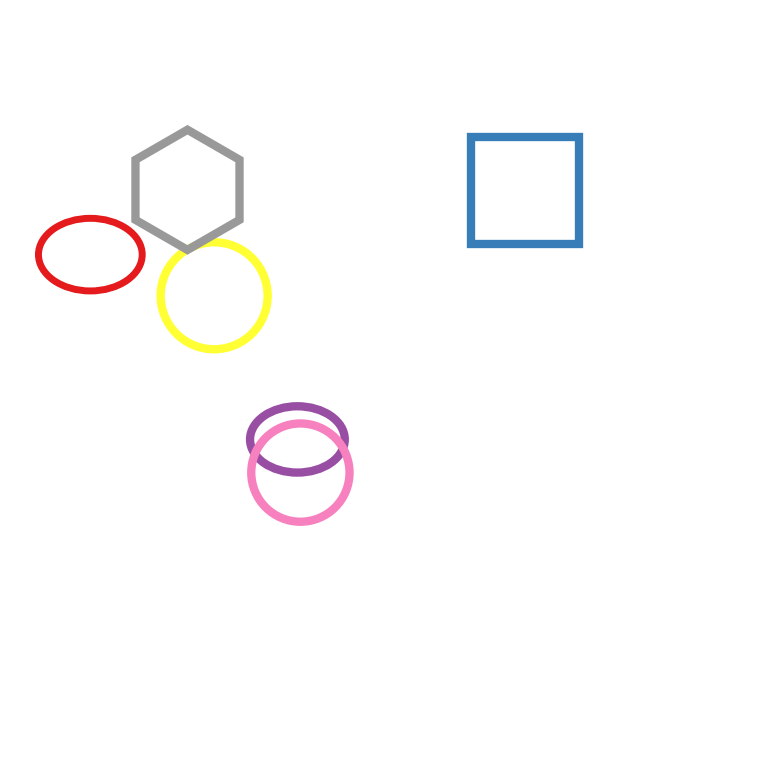[{"shape": "oval", "thickness": 2.5, "radius": 0.34, "center": [0.117, 0.669]}, {"shape": "square", "thickness": 3, "radius": 0.35, "center": [0.682, 0.752]}, {"shape": "oval", "thickness": 3, "radius": 0.31, "center": [0.386, 0.429]}, {"shape": "circle", "thickness": 3, "radius": 0.35, "center": [0.278, 0.616]}, {"shape": "circle", "thickness": 3, "radius": 0.32, "center": [0.39, 0.386]}, {"shape": "hexagon", "thickness": 3, "radius": 0.39, "center": [0.243, 0.753]}]